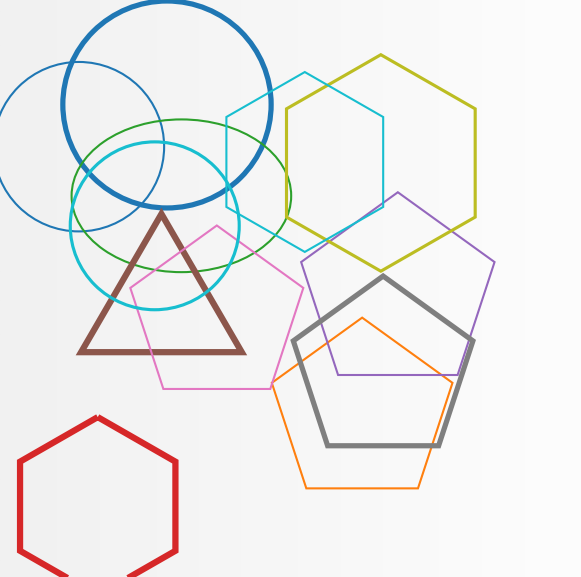[{"shape": "circle", "thickness": 1, "radius": 0.73, "center": [0.136, 0.745]}, {"shape": "circle", "thickness": 2.5, "radius": 0.9, "center": [0.287, 0.818]}, {"shape": "pentagon", "thickness": 1, "radius": 0.82, "center": [0.623, 0.286]}, {"shape": "oval", "thickness": 1, "radius": 0.94, "center": [0.312, 0.66]}, {"shape": "hexagon", "thickness": 3, "radius": 0.77, "center": [0.168, 0.123]}, {"shape": "pentagon", "thickness": 1, "radius": 0.87, "center": [0.684, 0.491]}, {"shape": "triangle", "thickness": 3, "radius": 0.8, "center": [0.278, 0.469]}, {"shape": "pentagon", "thickness": 1, "radius": 0.78, "center": [0.373, 0.452]}, {"shape": "pentagon", "thickness": 2.5, "radius": 0.81, "center": [0.659, 0.359]}, {"shape": "hexagon", "thickness": 1.5, "radius": 0.94, "center": [0.655, 0.717]}, {"shape": "hexagon", "thickness": 1, "radius": 0.78, "center": [0.524, 0.719]}, {"shape": "circle", "thickness": 1.5, "radius": 0.73, "center": [0.266, 0.608]}]